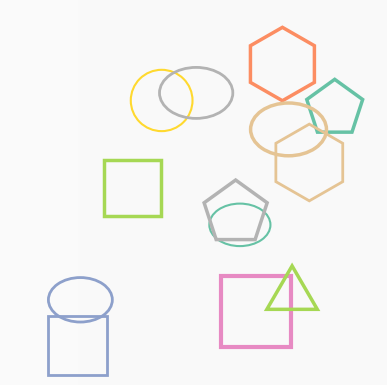[{"shape": "oval", "thickness": 1.5, "radius": 0.39, "center": [0.619, 0.416]}, {"shape": "pentagon", "thickness": 2.5, "radius": 0.38, "center": [0.864, 0.718]}, {"shape": "hexagon", "thickness": 2.5, "radius": 0.48, "center": [0.729, 0.834]}, {"shape": "square", "thickness": 2, "radius": 0.39, "center": [0.2, 0.103]}, {"shape": "oval", "thickness": 2, "radius": 0.41, "center": [0.207, 0.221]}, {"shape": "square", "thickness": 3, "radius": 0.45, "center": [0.661, 0.191]}, {"shape": "triangle", "thickness": 2.5, "radius": 0.38, "center": [0.754, 0.234]}, {"shape": "square", "thickness": 2.5, "radius": 0.37, "center": [0.341, 0.511]}, {"shape": "circle", "thickness": 1.5, "radius": 0.4, "center": [0.417, 0.739]}, {"shape": "hexagon", "thickness": 2, "radius": 0.5, "center": [0.798, 0.578]}, {"shape": "oval", "thickness": 2.5, "radius": 0.49, "center": [0.745, 0.664]}, {"shape": "oval", "thickness": 2, "radius": 0.47, "center": [0.506, 0.759]}, {"shape": "pentagon", "thickness": 2.5, "radius": 0.43, "center": [0.608, 0.447]}]